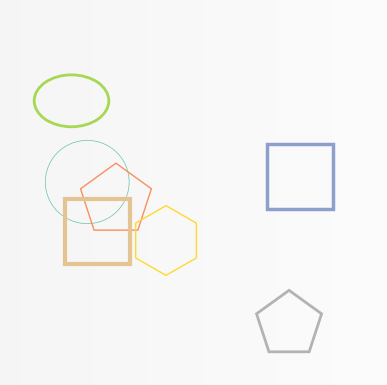[{"shape": "circle", "thickness": 0.5, "radius": 0.54, "center": [0.225, 0.527]}, {"shape": "pentagon", "thickness": 1, "radius": 0.48, "center": [0.299, 0.48]}, {"shape": "square", "thickness": 2.5, "radius": 0.42, "center": [0.774, 0.542]}, {"shape": "oval", "thickness": 2, "radius": 0.48, "center": [0.185, 0.738]}, {"shape": "hexagon", "thickness": 1, "radius": 0.45, "center": [0.428, 0.375]}, {"shape": "square", "thickness": 3, "radius": 0.42, "center": [0.252, 0.399]}, {"shape": "pentagon", "thickness": 2, "radius": 0.44, "center": [0.746, 0.158]}]